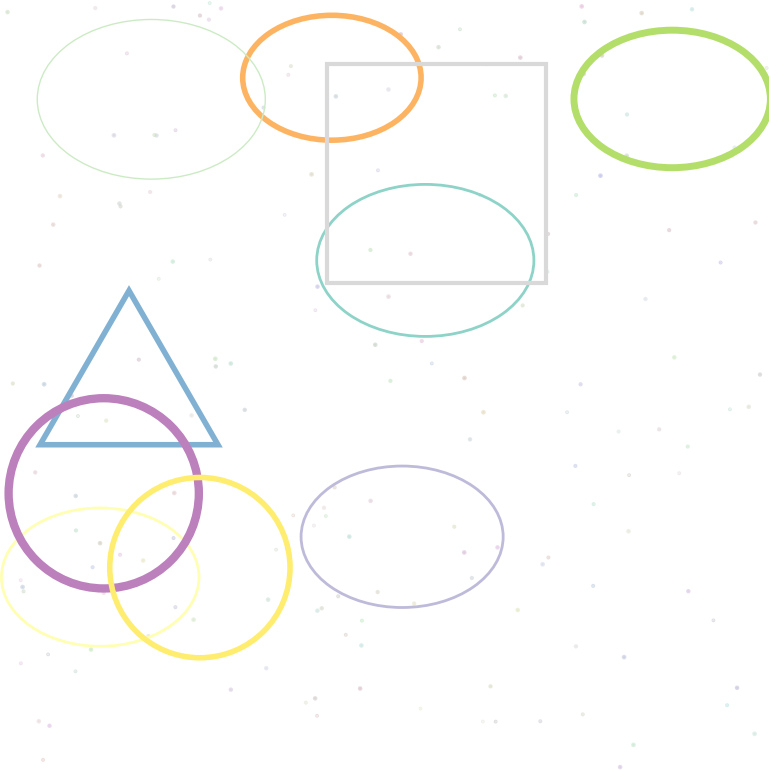[{"shape": "oval", "thickness": 1, "radius": 0.71, "center": [0.552, 0.662]}, {"shape": "oval", "thickness": 1, "radius": 0.64, "center": [0.13, 0.25]}, {"shape": "oval", "thickness": 1, "radius": 0.66, "center": [0.522, 0.303]}, {"shape": "triangle", "thickness": 2, "radius": 0.67, "center": [0.168, 0.489]}, {"shape": "oval", "thickness": 2, "radius": 0.58, "center": [0.431, 0.899]}, {"shape": "oval", "thickness": 2.5, "radius": 0.64, "center": [0.873, 0.872]}, {"shape": "square", "thickness": 1.5, "radius": 0.71, "center": [0.567, 0.775]}, {"shape": "circle", "thickness": 3, "radius": 0.62, "center": [0.135, 0.359]}, {"shape": "oval", "thickness": 0.5, "radius": 0.74, "center": [0.196, 0.871]}, {"shape": "circle", "thickness": 2, "radius": 0.59, "center": [0.26, 0.263]}]